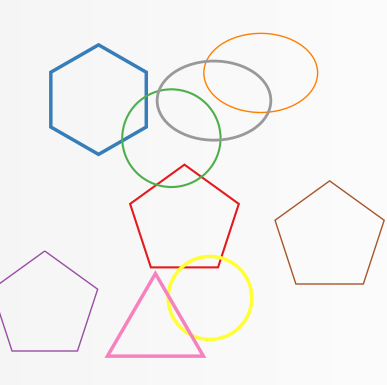[{"shape": "pentagon", "thickness": 1.5, "radius": 0.74, "center": [0.476, 0.425]}, {"shape": "hexagon", "thickness": 2.5, "radius": 0.71, "center": [0.254, 0.741]}, {"shape": "circle", "thickness": 1.5, "radius": 0.63, "center": [0.442, 0.641]}, {"shape": "pentagon", "thickness": 1, "radius": 0.72, "center": [0.116, 0.204]}, {"shape": "oval", "thickness": 1, "radius": 0.73, "center": [0.673, 0.811]}, {"shape": "circle", "thickness": 2.5, "radius": 0.54, "center": [0.542, 0.226]}, {"shape": "pentagon", "thickness": 1, "radius": 0.74, "center": [0.851, 0.382]}, {"shape": "triangle", "thickness": 2.5, "radius": 0.71, "center": [0.401, 0.146]}, {"shape": "oval", "thickness": 2, "radius": 0.73, "center": [0.552, 0.739]}]